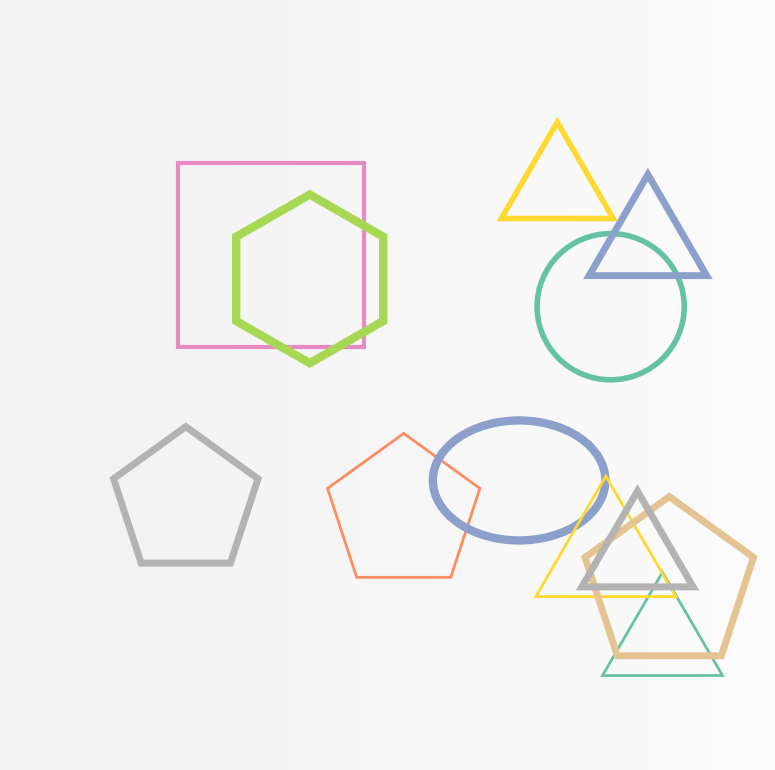[{"shape": "triangle", "thickness": 1, "radius": 0.45, "center": [0.855, 0.167]}, {"shape": "circle", "thickness": 2, "radius": 0.47, "center": [0.788, 0.602]}, {"shape": "pentagon", "thickness": 1, "radius": 0.52, "center": [0.521, 0.334]}, {"shape": "triangle", "thickness": 2.5, "radius": 0.44, "center": [0.836, 0.686]}, {"shape": "oval", "thickness": 3, "radius": 0.56, "center": [0.67, 0.376]}, {"shape": "square", "thickness": 1.5, "radius": 0.6, "center": [0.35, 0.669]}, {"shape": "hexagon", "thickness": 3, "radius": 0.55, "center": [0.4, 0.638]}, {"shape": "triangle", "thickness": 1, "radius": 0.52, "center": [0.782, 0.277]}, {"shape": "triangle", "thickness": 2, "radius": 0.42, "center": [0.719, 0.758]}, {"shape": "pentagon", "thickness": 2.5, "radius": 0.57, "center": [0.864, 0.241]}, {"shape": "triangle", "thickness": 2.5, "radius": 0.41, "center": [0.823, 0.279]}, {"shape": "pentagon", "thickness": 2.5, "radius": 0.49, "center": [0.24, 0.348]}]